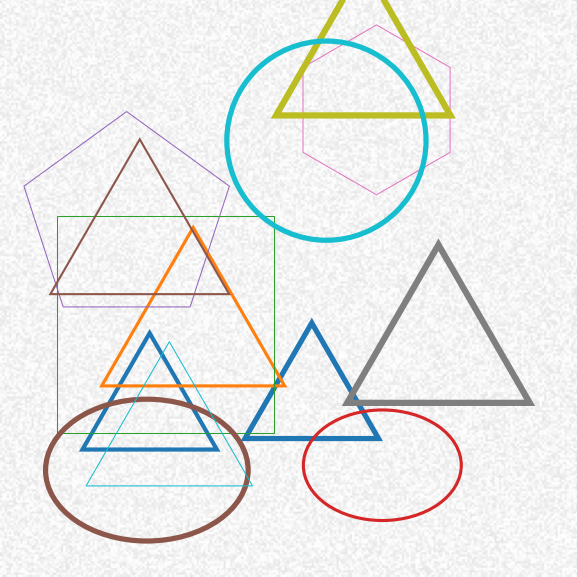[{"shape": "triangle", "thickness": 2.5, "radius": 0.67, "center": [0.54, 0.306]}, {"shape": "triangle", "thickness": 2, "radius": 0.67, "center": [0.259, 0.288]}, {"shape": "triangle", "thickness": 1.5, "radius": 0.91, "center": [0.335, 0.422]}, {"shape": "square", "thickness": 0.5, "radius": 0.94, "center": [0.286, 0.437]}, {"shape": "oval", "thickness": 1.5, "radius": 0.68, "center": [0.662, 0.194]}, {"shape": "pentagon", "thickness": 0.5, "radius": 0.93, "center": [0.219, 0.619]}, {"shape": "triangle", "thickness": 1, "radius": 0.89, "center": [0.242, 0.579]}, {"shape": "oval", "thickness": 2.5, "radius": 0.88, "center": [0.254, 0.185]}, {"shape": "hexagon", "thickness": 0.5, "radius": 0.74, "center": [0.652, 0.809]}, {"shape": "triangle", "thickness": 3, "radius": 0.91, "center": [0.759, 0.393]}, {"shape": "triangle", "thickness": 3, "radius": 0.87, "center": [0.629, 0.886]}, {"shape": "circle", "thickness": 2.5, "radius": 0.86, "center": [0.565, 0.756]}, {"shape": "triangle", "thickness": 0.5, "radius": 0.83, "center": [0.293, 0.241]}]